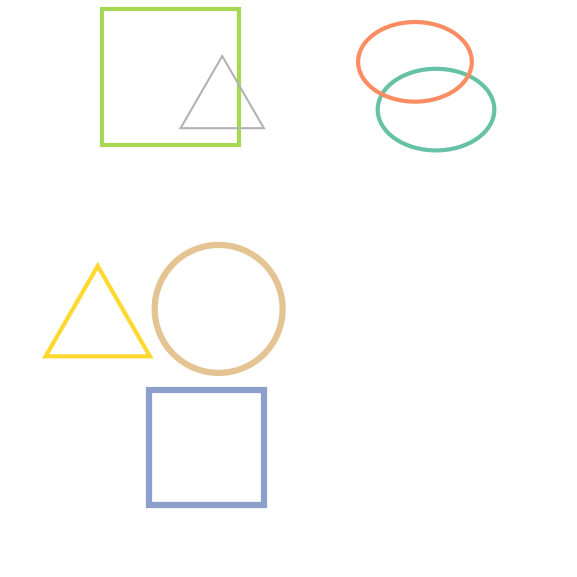[{"shape": "oval", "thickness": 2, "radius": 0.5, "center": [0.755, 0.809]}, {"shape": "oval", "thickness": 2, "radius": 0.49, "center": [0.719, 0.892]}, {"shape": "square", "thickness": 3, "radius": 0.5, "center": [0.357, 0.225]}, {"shape": "square", "thickness": 2, "radius": 0.59, "center": [0.295, 0.866]}, {"shape": "triangle", "thickness": 2, "radius": 0.52, "center": [0.169, 0.434]}, {"shape": "circle", "thickness": 3, "radius": 0.55, "center": [0.379, 0.464]}, {"shape": "triangle", "thickness": 1, "radius": 0.42, "center": [0.385, 0.819]}]